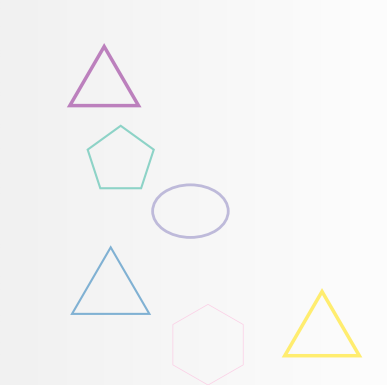[{"shape": "pentagon", "thickness": 1.5, "radius": 0.45, "center": [0.311, 0.584]}, {"shape": "oval", "thickness": 2, "radius": 0.49, "center": [0.491, 0.452]}, {"shape": "triangle", "thickness": 1.5, "radius": 0.58, "center": [0.286, 0.242]}, {"shape": "hexagon", "thickness": 0.5, "radius": 0.52, "center": [0.537, 0.105]}, {"shape": "triangle", "thickness": 2.5, "radius": 0.51, "center": [0.269, 0.777]}, {"shape": "triangle", "thickness": 2.5, "radius": 0.56, "center": [0.831, 0.132]}]